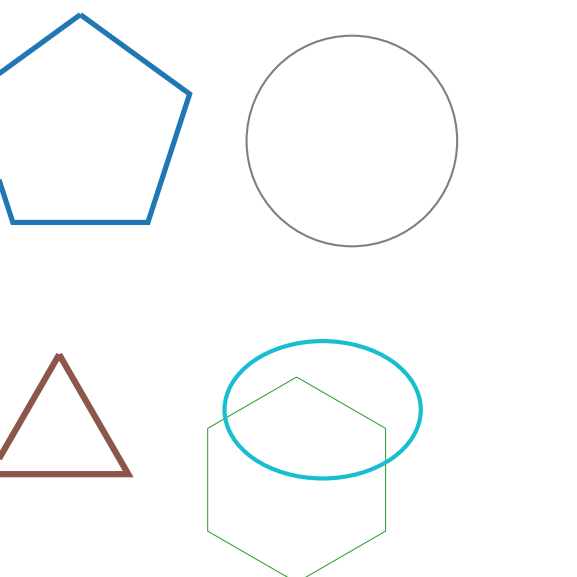[{"shape": "pentagon", "thickness": 2.5, "radius": 0.99, "center": [0.139, 0.775]}, {"shape": "hexagon", "thickness": 0.5, "radius": 0.89, "center": [0.514, 0.168]}, {"shape": "triangle", "thickness": 3, "radius": 0.69, "center": [0.102, 0.247]}, {"shape": "circle", "thickness": 1, "radius": 0.91, "center": [0.609, 0.755]}, {"shape": "oval", "thickness": 2, "radius": 0.85, "center": [0.559, 0.29]}]